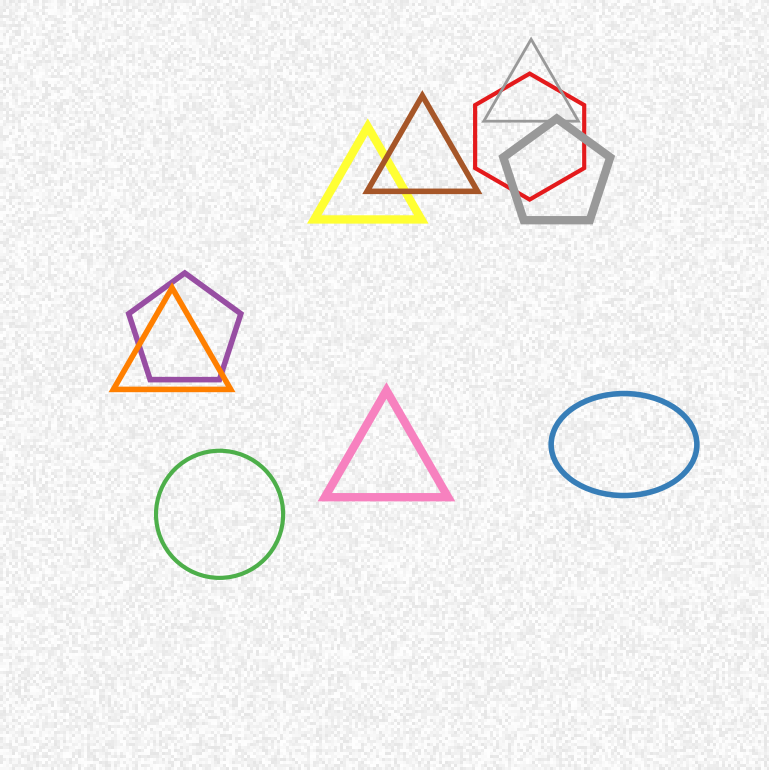[{"shape": "hexagon", "thickness": 1.5, "radius": 0.41, "center": [0.688, 0.823]}, {"shape": "oval", "thickness": 2, "radius": 0.47, "center": [0.81, 0.423]}, {"shape": "circle", "thickness": 1.5, "radius": 0.41, "center": [0.285, 0.332]}, {"shape": "pentagon", "thickness": 2, "radius": 0.38, "center": [0.24, 0.569]}, {"shape": "triangle", "thickness": 2, "radius": 0.44, "center": [0.223, 0.538]}, {"shape": "triangle", "thickness": 3, "radius": 0.4, "center": [0.478, 0.755]}, {"shape": "triangle", "thickness": 2, "radius": 0.41, "center": [0.548, 0.793]}, {"shape": "triangle", "thickness": 3, "radius": 0.46, "center": [0.502, 0.4]}, {"shape": "triangle", "thickness": 1, "radius": 0.35, "center": [0.69, 0.878]}, {"shape": "pentagon", "thickness": 3, "radius": 0.37, "center": [0.723, 0.773]}]